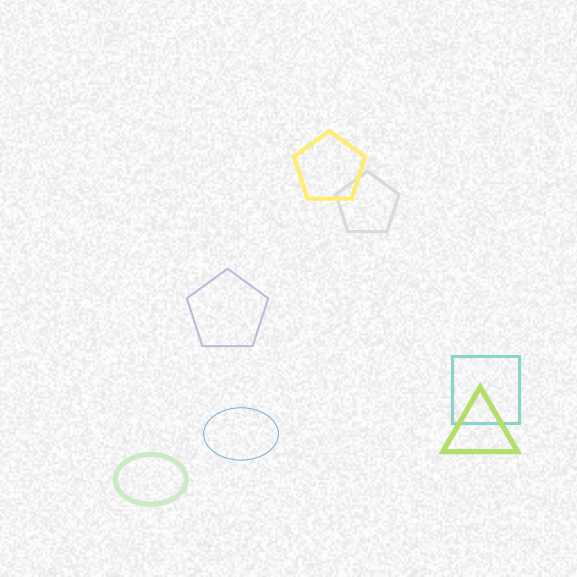[{"shape": "square", "thickness": 1.5, "radius": 0.29, "center": [0.841, 0.325]}, {"shape": "pentagon", "thickness": 1, "radius": 0.37, "center": [0.394, 0.46]}, {"shape": "oval", "thickness": 0.5, "radius": 0.32, "center": [0.417, 0.248]}, {"shape": "triangle", "thickness": 2.5, "radius": 0.37, "center": [0.832, 0.254]}, {"shape": "pentagon", "thickness": 1.5, "radius": 0.29, "center": [0.636, 0.645]}, {"shape": "oval", "thickness": 2.5, "radius": 0.31, "center": [0.261, 0.169]}, {"shape": "pentagon", "thickness": 2, "radius": 0.32, "center": [0.571, 0.707]}]